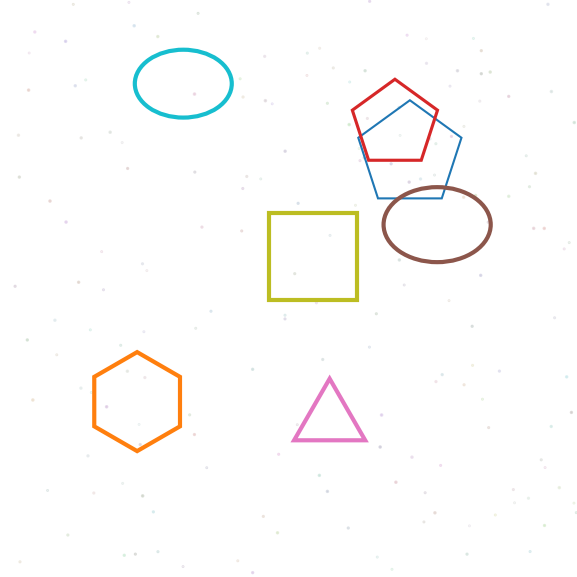[{"shape": "pentagon", "thickness": 1, "radius": 0.47, "center": [0.71, 0.732]}, {"shape": "hexagon", "thickness": 2, "radius": 0.43, "center": [0.237, 0.304]}, {"shape": "pentagon", "thickness": 1.5, "radius": 0.39, "center": [0.684, 0.784]}, {"shape": "oval", "thickness": 2, "radius": 0.46, "center": [0.757, 0.61]}, {"shape": "triangle", "thickness": 2, "radius": 0.36, "center": [0.571, 0.272]}, {"shape": "square", "thickness": 2, "radius": 0.38, "center": [0.542, 0.555]}, {"shape": "oval", "thickness": 2, "radius": 0.42, "center": [0.317, 0.854]}]